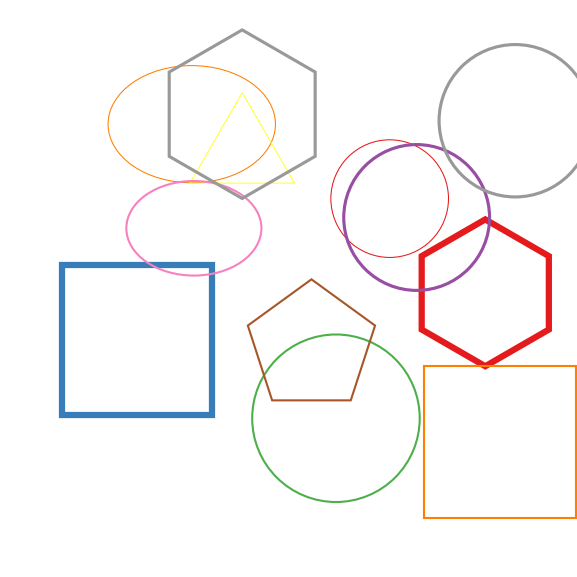[{"shape": "hexagon", "thickness": 3, "radius": 0.64, "center": [0.84, 0.492]}, {"shape": "circle", "thickness": 0.5, "radius": 0.51, "center": [0.675, 0.655]}, {"shape": "square", "thickness": 3, "radius": 0.65, "center": [0.237, 0.411]}, {"shape": "circle", "thickness": 1, "radius": 0.73, "center": [0.582, 0.275]}, {"shape": "circle", "thickness": 1.5, "radius": 0.63, "center": [0.721, 0.623]}, {"shape": "square", "thickness": 1, "radius": 0.66, "center": [0.866, 0.234]}, {"shape": "oval", "thickness": 0.5, "radius": 0.72, "center": [0.332, 0.784]}, {"shape": "triangle", "thickness": 0.5, "radius": 0.52, "center": [0.42, 0.734]}, {"shape": "pentagon", "thickness": 1, "radius": 0.58, "center": [0.539, 0.4]}, {"shape": "oval", "thickness": 1, "radius": 0.58, "center": [0.336, 0.604]}, {"shape": "hexagon", "thickness": 1.5, "radius": 0.73, "center": [0.419, 0.801]}, {"shape": "circle", "thickness": 1.5, "radius": 0.66, "center": [0.892, 0.79]}]